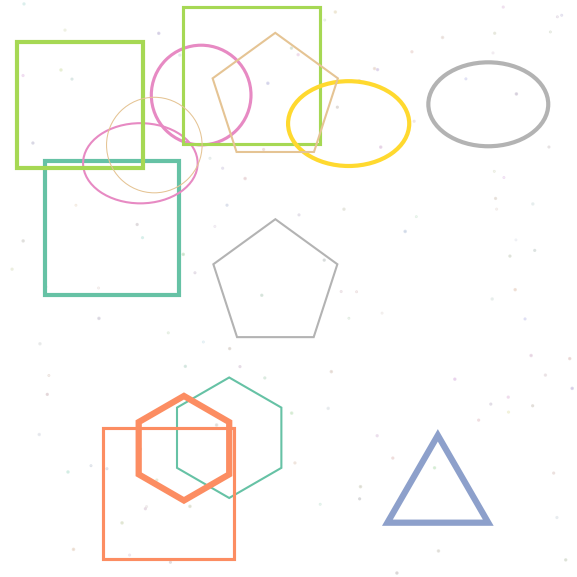[{"shape": "square", "thickness": 2, "radius": 0.58, "center": [0.194, 0.604]}, {"shape": "hexagon", "thickness": 1, "radius": 0.52, "center": [0.397, 0.241]}, {"shape": "square", "thickness": 1.5, "radius": 0.57, "center": [0.292, 0.144]}, {"shape": "hexagon", "thickness": 3, "radius": 0.45, "center": [0.319, 0.223]}, {"shape": "triangle", "thickness": 3, "radius": 0.5, "center": [0.758, 0.144]}, {"shape": "circle", "thickness": 1.5, "radius": 0.43, "center": [0.348, 0.835]}, {"shape": "oval", "thickness": 1, "radius": 0.5, "center": [0.243, 0.716]}, {"shape": "square", "thickness": 2, "radius": 0.55, "center": [0.139, 0.817]}, {"shape": "square", "thickness": 1.5, "radius": 0.59, "center": [0.435, 0.869]}, {"shape": "oval", "thickness": 2, "radius": 0.52, "center": [0.604, 0.785]}, {"shape": "circle", "thickness": 0.5, "radius": 0.41, "center": [0.267, 0.748]}, {"shape": "pentagon", "thickness": 1, "radius": 0.57, "center": [0.477, 0.828]}, {"shape": "oval", "thickness": 2, "radius": 0.52, "center": [0.846, 0.819]}, {"shape": "pentagon", "thickness": 1, "radius": 0.56, "center": [0.477, 0.507]}]